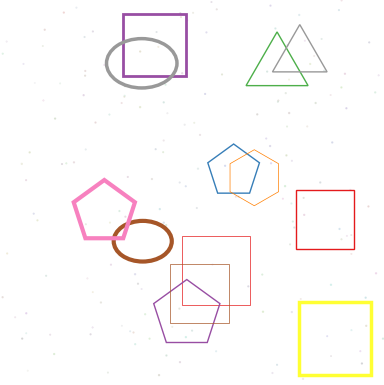[{"shape": "square", "thickness": 1, "radius": 0.38, "center": [0.844, 0.43]}, {"shape": "square", "thickness": 0.5, "radius": 0.44, "center": [0.561, 0.297]}, {"shape": "pentagon", "thickness": 1, "radius": 0.35, "center": [0.607, 0.555]}, {"shape": "triangle", "thickness": 1, "radius": 0.46, "center": [0.72, 0.824]}, {"shape": "pentagon", "thickness": 1, "radius": 0.45, "center": [0.485, 0.184]}, {"shape": "square", "thickness": 2, "radius": 0.41, "center": [0.401, 0.883]}, {"shape": "hexagon", "thickness": 0.5, "radius": 0.36, "center": [0.661, 0.538]}, {"shape": "square", "thickness": 2.5, "radius": 0.47, "center": [0.87, 0.121]}, {"shape": "square", "thickness": 0.5, "radius": 0.38, "center": [0.518, 0.237]}, {"shape": "oval", "thickness": 3, "radius": 0.38, "center": [0.371, 0.373]}, {"shape": "pentagon", "thickness": 3, "radius": 0.42, "center": [0.271, 0.449]}, {"shape": "triangle", "thickness": 1, "radius": 0.41, "center": [0.779, 0.854]}, {"shape": "oval", "thickness": 2.5, "radius": 0.46, "center": [0.368, 0.836]}]